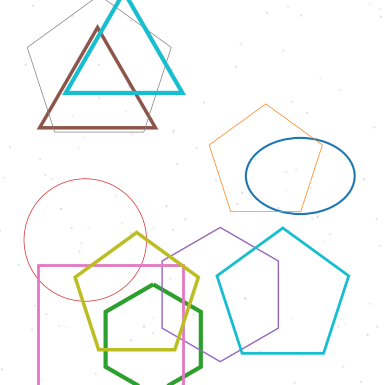[{"shape": "oval", "thickness": 1.5, "radius": 0.71, "center": [0.78, 0.543]}, {"shape": "pentagon", "thickness": 0.5, "radius": 0.77, "center": [0.69, 0.576]}, {"shape": "hexagon", "thickness": 3, "radius": 0.71, "center": [0.398, 0.119]}, {"shape": "circle", "thickness": 0.5, "radius": 0.8, "center": [0.221, 0.377]}, {"shape": "hexagon", "thickness": 1, "radius": 0.87, "center": [0.572, 0.235]}, {"shape": "triangle", "thickness": 2.5, "radius": 0.87, "center": [0.253, 0.755]}, {"shape": "square", "thickness": 2, "radius": 0.94, "center": [0.287, 0.124]}, {"shape": "pentagon", "thickness": 0.5, "radius": 0.98, "center": [0.258, 0.816]}, {"shape": "pentagon", "thickness": 2.5, "radius": 0.84, "center": [0.355, 0.228]}, {"shape": "triangle", "thickness": 3, "radius": 0.88, "center": [0.322, 0.846]}, {"shape": "pentagon", "thickness": 2, "radius": 0.9, "center": [0.735, 0.228]}]